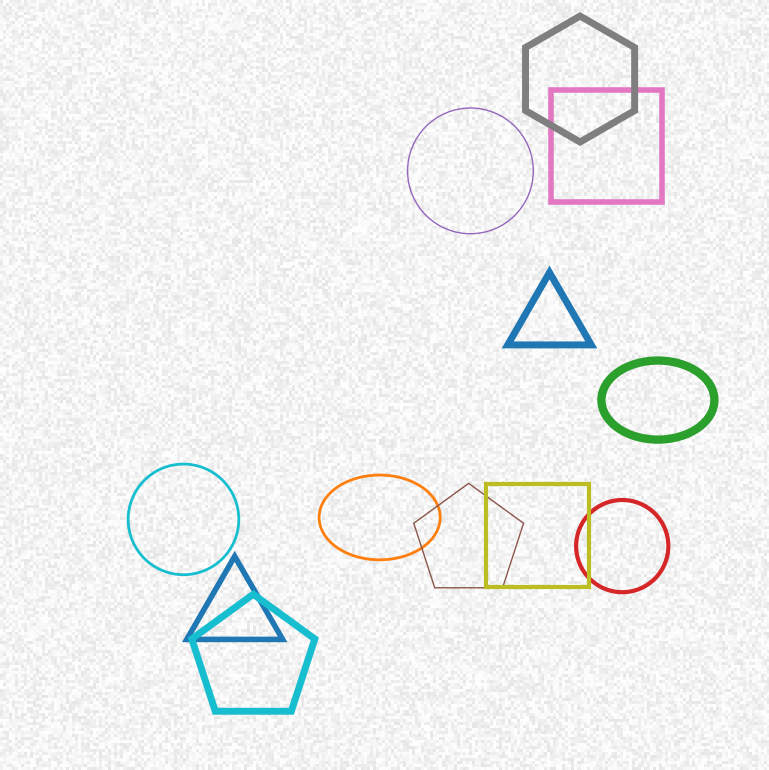[{"shape": "triangle", "thickness": 2.5, "radius": 0.31, "center": [0.714, 0.583]}, {"shape": "triangle", "thickness": 2, "radius": 0.36, "center": [0.305, 0.206]}, {"shape": "oval", "thickness": 1, "radius": 0.39, "center": [0.493, 0.328]}, {"shape": "oval", "thickness": 3, "radius": 0.37, "center": [0.854, 0.48]}, {"shape": "circle", "thickness": 1.5, "radius": 0.3, "center": [0.808, 0.291]}, {"shape": "circle", "thickness": 0.5, "radius": 0.41, "center": [0.611, 0.778]}, {"shape": "pentagon", "thickness": 0.5, "radius": 0.37, "center": [0.609, 0.297]}, {"shape": "square", "thickness": 2, "radius": 0.36, "center": [0.788, 0.811]}, {"shape": "hexagon", "thickness": 2.5, "radius": 0.41, "center": [0.753, 0.897]}, {"shape": "square", "thickness": 1.5, "radius": 0.33, "center": [0.699, 0.304]}, {"shape": "pentagon", "thickness": 2.5, "radius": 0.42, "center": [0.329, 0.144]}, {"shape": "circle", "thickness": 1, "radius": 0.36, "center": [0.238, 0.325]}]